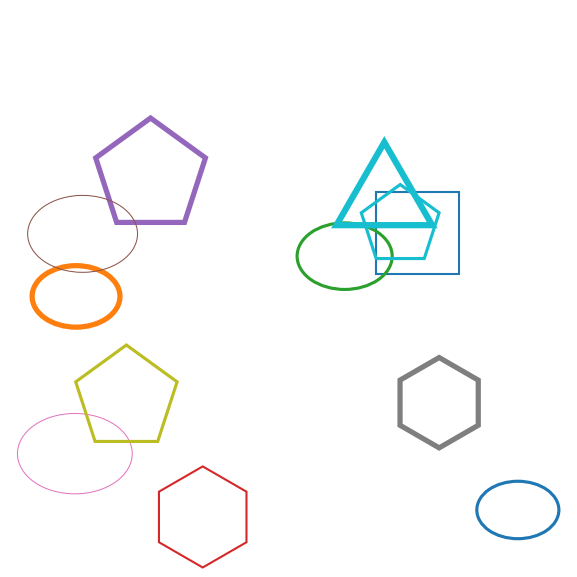[{"shape": "square", "thickness": 1, "radius": 0.36, "center": [0.723, 0.596]}, {"shape": "oval", "thickness": 1.5, "radius": 0.36, "center": [0.897, 0.116]}, {"shape": "oval", "thickness": 2.5, "radius": 0.38, "center": [0.132, 0.486]}, {"shape": "oval", "thickness": 1.5, "radius": 0.41, "center": [0.597, 0.556]}, {"shape": "hexagon", "thickness": 1, "radius": 0.44, "center": [0.351, 0.104]}, {"shape": "pentagon", "thickness": 2.5, "radius": 0.5, "center": [0.261, 0.695]}, {"shape": "oval", "thickness": 0.5, "radius": 0.48, "center": [0.143, 0.594]}, {"shape": "oval", "thickness": 0.5, "radius": 0.5, "center": [0.13, 0.214]}, {"shape": "hexagon", "thickness": 2.5, "radius": 0.39, "center": [0.76, 0.302]}, {"shape": "pentagon", "thickness": 1.5, "radius": 0.46, "center": [0.219, 0.309]}, {"shape": "pentagon", "thickness": 1.5, "radius": 0.35, "center": [0.693, 0.609]}, {"shape": "triangle", "thickness": 3, "radius": 0.48, "center": [0.665, 0.657]}]